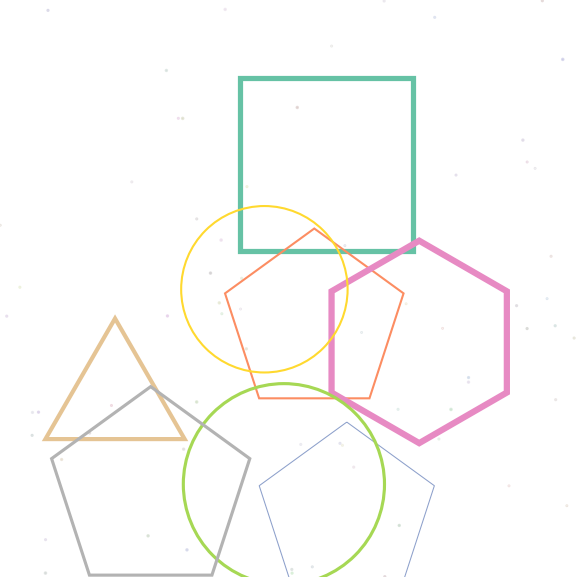[{"shape": "square", "thickness": 2.5, "radius": 0.75, "center": [0.566, 0.714]}, {"shape": "pentagon", "thickness": 1, "radius": 0.81, "center": [0.544, 0.441]}, {"shape": "pentagon", "thickness": 0.5, "radius": 0.8, "center": [0.6, 0.109]}, {"shape": "hexagon", "thickness": 3, "radius": 0.88, "center": [0.726, 0.407]}, {"shape": "circle", "thickness": 1.5, "radius": 0.87, "center": [0.492, 0.161]}, {"shape": "circle", "thickness": 1, "radius": 0.72, "center": [0.458, 0.498]}, {"shape": "triangle", "thickness": 2, "radius": 0.7, "center": [0.199, 0.308]}, {"shape": "pentagon", "thickness": 1.5, "radius": 0.9, "center": [0.261, 0.149]}]